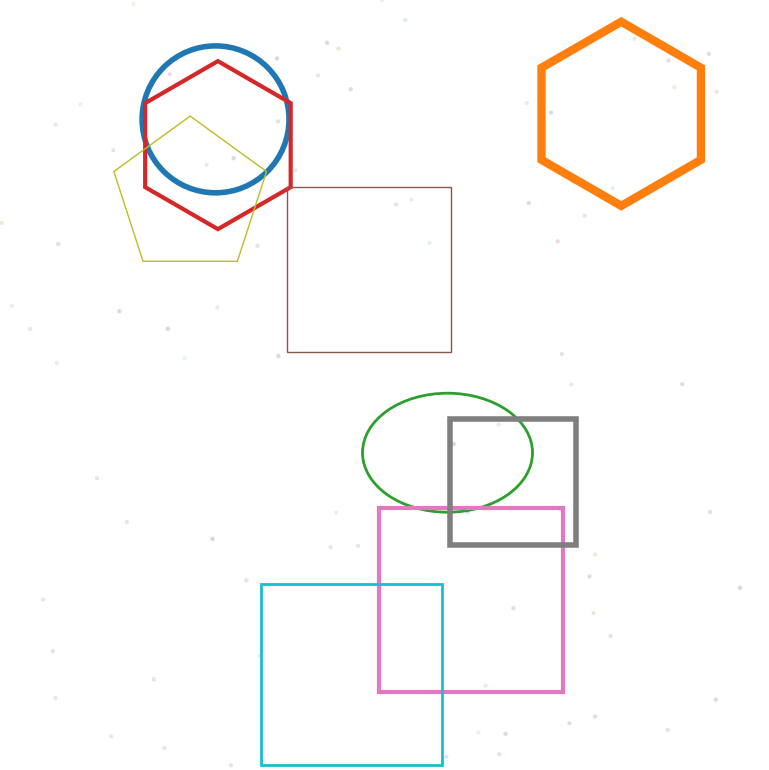[{"shape": "circle", "thickness": 2, "radius": 0.48, "center": [0.28, 0.845]}, {"shape": "hexagon", "thickness": 3, "radius": 0.6, "center": [0.807, 0.852]}, {"shape": "oval", "thickness": 1, "radius": 0.55, "center": [0.581, 0.412]}, {"shape": "hexagon", "thickness": 1.5, "radius": 0.55, "center": [0.283, 0.812]}, {"shape": "square", "thickness": 0.5, "radius": 0.53, "center": [0.479, 0.65]}, {"shape": "square", "thickness": 1.5, "radius": 0.6, "center": [0.611, 0.221]}, {"shape": "square", "thickness": 2, "radius": 0.41, "center": [0.666, 0.374]}, {"shape": "pentagon", "thickness": 0.5, "radius": 0.52, "center": [0.247, 0.745]}, {"shape": "square", "thickness": 1, "radius": 0.59, "center": [0.457, 0.124]}]